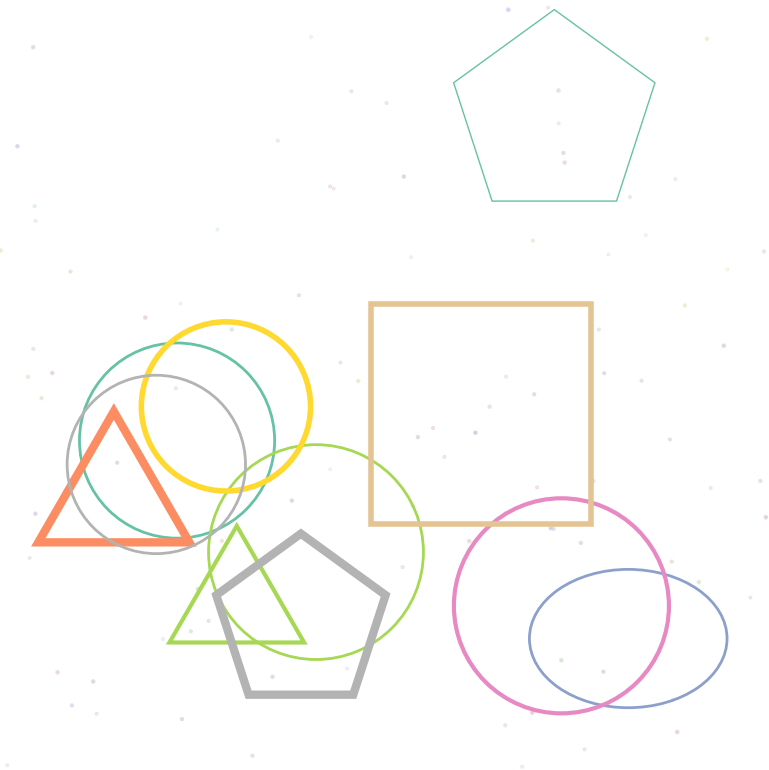[{"shape": "circle", "thickness": 1, "radius": 0.63, "center": [0.23, 0.428]}, {"shape": "pentagon", "thickness": 0.5, "radius": 0.69, "center": [0.72, 0.85]}, {"shape": "triangle", "thickness": 3, "radius": 0.57, "center": [0.148, 0.352]}, {"shape": "oval", "thickness": 1, "radius": 0.64, "center": [0.816, 0.171]}, {"shape": "circle", "thickness": 1.5, "radius": 0.7, "center": [0.729, 0.213]}, {"shape": "triangle", "thickness": 1.5, "radius": 0.5, "center": [0.307, 0.216]}, {"shape": "circle", "thickness": 1, "radius": 0.7, "center": [0.41, 0.283]}, {"shape": "circle", "thickness": 2, "radius": 0.55, "center": [0.293, 0.472]}, {"shape": "square", "thickness": 2, "radius": 0.72, "center": [0.625, 0.462]}, {"shape": "circle", "thickness": 1, "radius": 0.58, "center": [0.203, 0.397]}, {"shape": "pentagon", "thickness": 3, "radius": 0.58, "center": [0.391, 0.191]}]